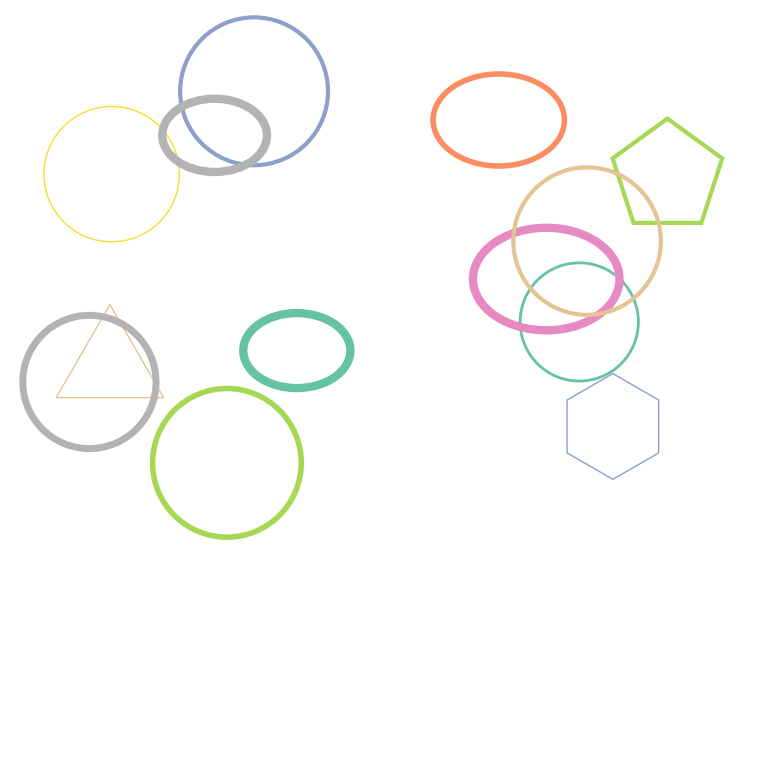[{"shape": "oval", "thickness": 3, "radius": 0.35, "center": [0.385, 0.545]}, {"shape": "circle", "thickness": 1, "radius": 0.38, "center": [0.752, 0.582]}, {"shape": "oval", "thickness": 2, "radius": 0.43, "center": [0.648, 0.844]}, {"shape": "circle", "thickness": 1.5, "radius": 0.48, "center": [0.33, 0.881]}, {"shape": "hexagon", "thickness": 0.5, "radius": 0.34, "center": [0.796, 0.446]}, {"shape": "oval", "thickness": 3, "radius": 0.48, "center": [0.709, 0.638]}, {"shape": "pentagon", "thickness": 1.5, "radius": 0.37, "center": [0.867, 0.771]}, {"shape": "circle", "thickness": 2, "radius": 0.48, "center": [0.295, 0.399]}, {"shape": "circle", "thickness": 0.5, "radius": 0.44, "center": [0.145, 0.774]}, {"shape": "triangle", "thickness": 0.5, "radius": 0.4, "center": [0.143, 0.524]}, {"shape": "circle", "thickness": 1.5, "radius": 0.48, "center": [0.762, 0.687]}, {"shape": "oval", "thickness": 3, "radius": 0.34, "center": [0.279, 0.824]}, {"shape": "circle", "thickness": 2.5, "radius": 0.43, "center": [0.116, 0.504]}]